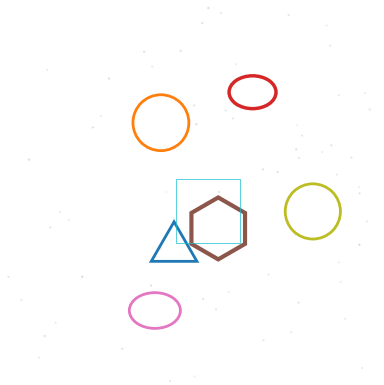[{"shape": "triangle", "thickness": 2, "radius": 0.34, "center": [0.452, 0.355]}, {"shape": "circle", "thickness": 2, "radius": 0.36, "center": [0.418, 0.681]}, {"shape": "oval", "thickness": 2.5, "radius": 0.3, "center": [0.656, 0.76]}, {"shape": "hexagon", "thickness": 3, "radius": 0.4, "center": [0.567, 0.407]}, {"shape": "oval", "thickness": 2, "radius": 0.33, "center": [0.402, 0.193]}, {"shape": "circle", "thickness": 2, "radius": 0.36, "center": [0.813, 0.451]}, {"shape": "square", "thickness": 0.5, "radius": 0.42, "center": [0.54, 0.452]}]